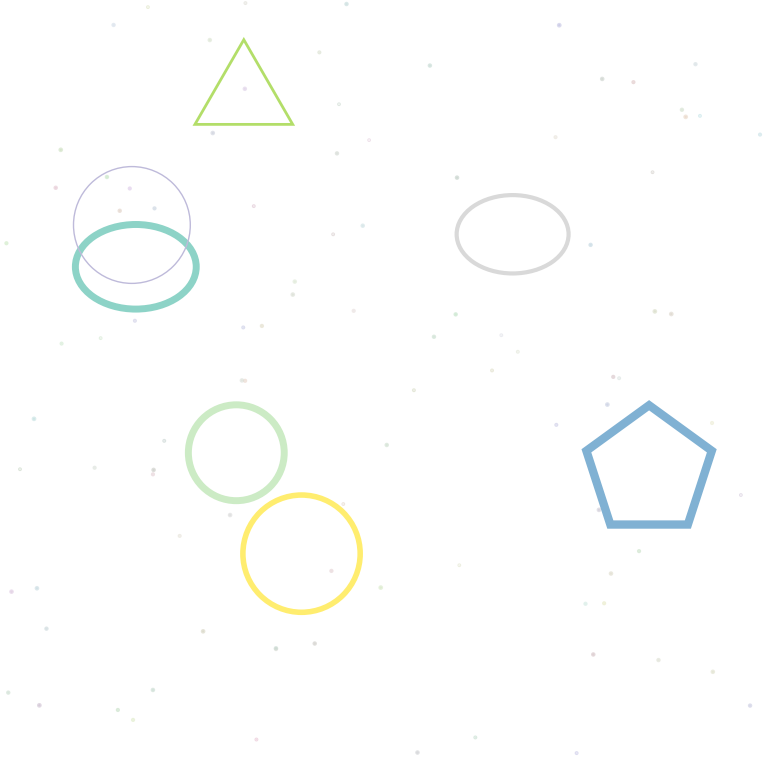[{"shape": "oval", "thickness": 2.5, "radius": 0.39, "center": [0.176, 0.654]}, {"shape": "circle", "thickness": 0.5, "radius": 0.38, "center": [0.171, 0.708]}, {"shape": "pentagon", "thickness": 3, "radius": 0.43, "center": [0.843, 0.388]}, {"shape": "triangle", "thickness": 1, "radius": 0.37, "center": [0.317, 0.875]}, {"shape": "oval", "thickness": 1.5, "radius": 0.36, "center": [0.666, 0.696]}, {"shape": "circle", "thickness": 2.5, "radius": 0.31, "center": [0.307, 0.412]}, {"shape": "circle", "thickness": 2, "radius": 0.38, "center": [0.392, 0.281]}]